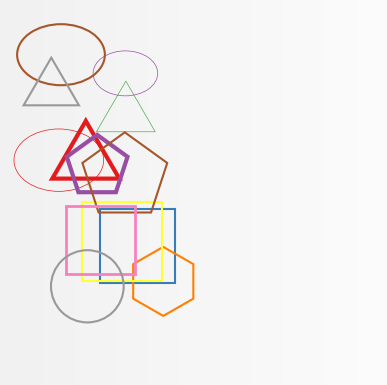[{"shape": "oval", "thickness": 0.5, "radius": 0.58, "center": [0.152, 0.584]}, {"shape": "triangle", "thickness": 3, "radius": 0.5, "center": [0.221, 0.586]}, {"shape": "square", "thickness": 1.5, "radius": 0.48, "center": [0.355, 0.36]}, {"shape": "triangle", "thickness": 0.5, "radius": 0.44, "center": [0.325, 0.702]}, {"shape": "pentagon", "thickness": 3, "radius": 0.41, "center": [0.251, 0.567]}, {"shape": "oval", "thickness": 0.5, "radius": 0.42, "center": [0.324, 0.809]}, {"shape": "hexagon", "thickness": 1.5, "radius": 0.45, "center": [0.421, 0.269]}, {"shape": "square", "thickness": 1.5, "radius": 0.52, "center": [0.314, 0.373]}, {"shape": "oval", "thickness": 1.5, "radius": 0.57, "center": [0.157, 0.858]}, {"shape": "pentagon", "thickness": 1.5, "radius": 0.58, "center": [0.322, 0.541]}, {"shape": "square", "thickness": 2, "radius": 0.45, "center": [0.259, 0.377]}, {"shape": "circle", "thickness": 1.5, "radius": 0.47, "center": [0.225, 0.256]}, {"shape": "triangle", "thickness": 1.5, "radius": 0.41, "center": [0.132, 0.768]}]